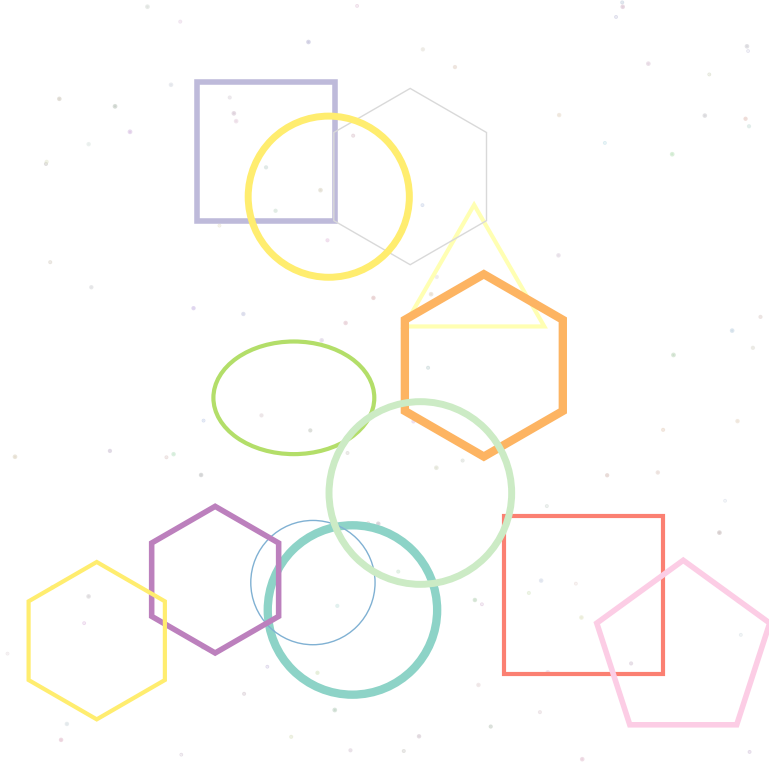[{"shape": "circle", "thickness": 3, "radius": 0.55, "center": [0.458, 0.208]}, {"shape": "triangle", "thickness": 1.5, "radius": 0.53, "center": [0.616, 0.629]}, {"shape": "square", "thickness": 2, "radius": 0.45, "center": [0.345, 0.804]}, {"shape": "square", "thickness": 1.5, "radius": 0.52, "center": [0.758, 0.227]}, {"shape": "circle", "thickness": 0.5, "radius": 0.4, "center": [0.406, 0.243]}, {"shape": "hexagon", "thickness": 3, "radius": 0.59, "center": [0.628, 0.525]}, {"shape": "oval", "thickness": 1.5, "radius": 0.52, "center": [0.382, 0.483]}, {"shape": "pentagon", "thickness": 2, "radius": 0.59, "center": [0.887, 0.154]}, {"shape": "hexagon", "thickness": 0.5, "radius": 0.57, "center": [0.533, 0.771]}, {"shape": "hexagon", "thickness": 2, "radius": 0.48, "center": [0.279, 0.247]}, {"shape": "circle", "thickness": 2.5, "radius": 0.59, "center": [0.546, 0.36]}, {"shape": "circle", "thickness": 2.5, "radius": 0.52, "center": [0.427, 0.745]}, {"shape": "hexagon", "thickness": 1.5, "radius": 0.51, "center": [0.126, 0.168]}]